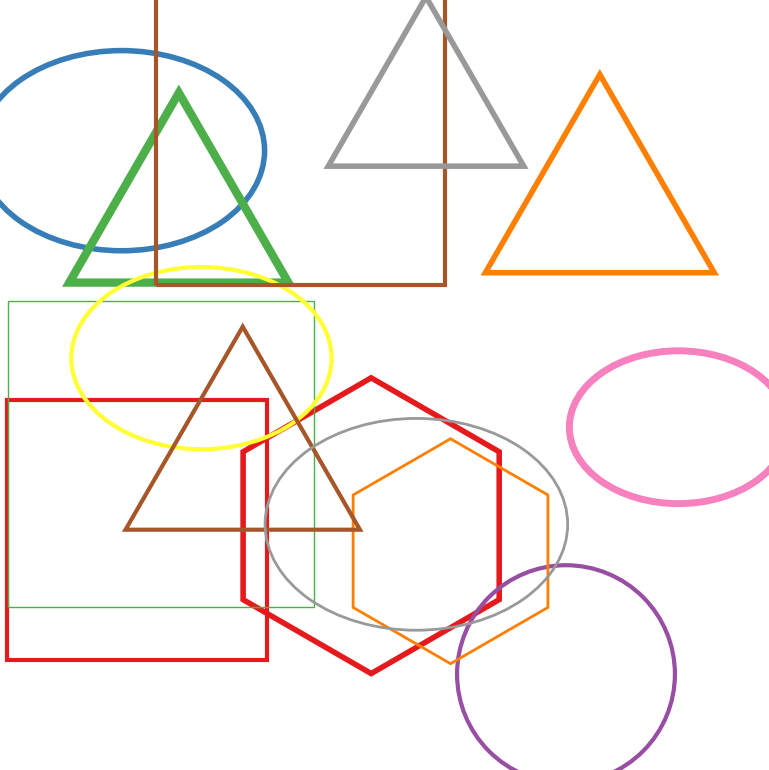[{"shape": "square", "thickness": 1.5, "radius": 0.84, "center": [0.178, 0.311]}, {"shape": "hexagon", "thickness": 2, "radius": 0.96, "center": [0.482, 0.317]}, {"shape": "oval", "thickness": 2, "radius": 0.93, "center": [0.158, 0.804]}, {"shape": "square", "thickness": 0.5, "radius": 0.99, "center": [0.209, 0.41]}, {"shape": "triangle", "thickness": 3, "radius": 0.82, "center": [0.232, 0.715]}, {"shape": "circle", "thickness": 1.5, "radius": 0.71, "center": [0.735, 0.124]}, {"shape": "triangle", "thickness": 2, "radius": 0.86, "center": [0.779, 0.732]}, {"shape": "hexagon", "thickness": 1, "radius": 0.73, "center": [0.585, 0.284]}, {"shape": "oval", "thickness": 1.5, "radius": 0.85, "center": [0.262, 0.535]}, {"shape": "square", "thickness": 1.5, "radius": 0.94, "center": [0.39, 0.818]}, {"shape": "triangle", "thickness": 1.5, "radius": 0.88, "center": [0.315, 0.4]}, {"shape": "oval", "thickness": 2.5, "radius": 0.71, "center": [0.881, 0.445]}, {"shape": "oval", "thickness": 1, "radius": 0.98, "center": [0.541, 0.319]}, {"shape": "triangle", "thickness": 2, "radius": 0.73, "center": [0.553, 0.857]}]